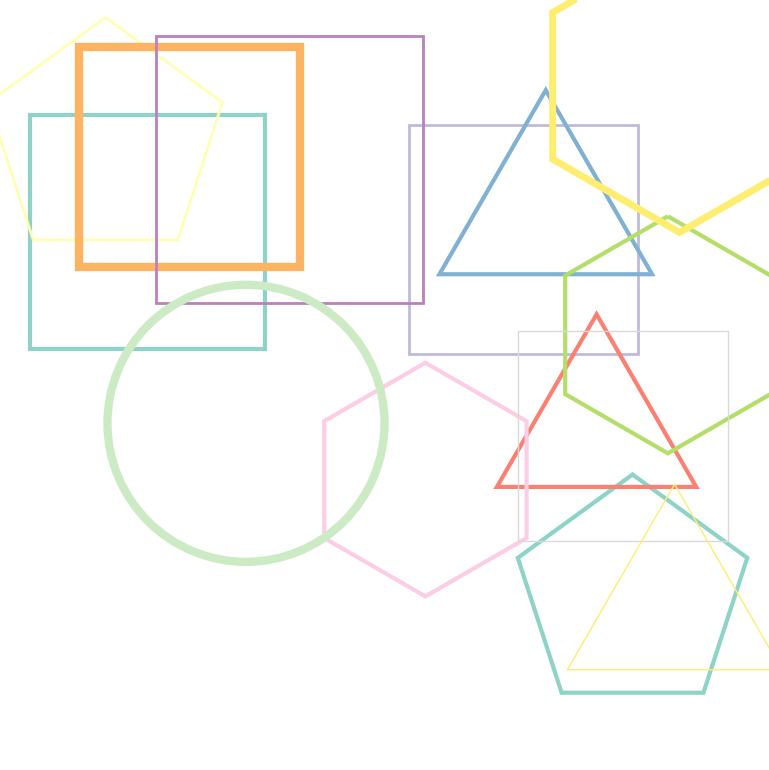[{"shape": "pentagon", "thickness": 1.5, "radius": 0.78, "center": [0.821, 0.227]}, {"shape": "square", "thickness": 1.5, "radius": 0.76, "center": [0.191, 0.699]}, {"shape": "pentagon", "thickness": 1, "radius": 0.8, "center": [0.137, 0.818]}, {"shape": "square", "thickness": 1, "radius": 0.74, "center": [0.68, 0.688]}, {"shape": "triangle", "thickness": 1.5, "radius": 0.75, "center": [0.775, 0.442]}, {"shape": "triangle", "thickness": 1.5, "radius": 0.8, "center": [0.709, 0.724]}, {"shape": "square", "thickness": 3, "radius": 0.72, "center": [0.246, 0.796]}, {"shape": "hexagon", "thickness": 1.5, "radius": 0.77, "center": [0.867, 0.565]}, {"shape": "hexagon", "thickness": 1.5, "radius": 0.76, "center": [0.552, 0.377]}, {"shape": "square", "thickness": 0.5, "radius": 0.68, "center": [0.809, 0.434]}, {"shape": "square", "thickness": 1, "radius": 0.87, "center": [0.376, 0.78]}, {"shape": "circle", "thickness": 3, "radius": 0.9, "center": [0.319, 0.45]}, {"shape": "hexagon", "thickness": 2.5, "radius": 0.95, "center": [0.883, 0.888]}, {"shape": "triangle", "thickness": 0.5, "radius": 0.8, "center": [0.876, 0.211]}]